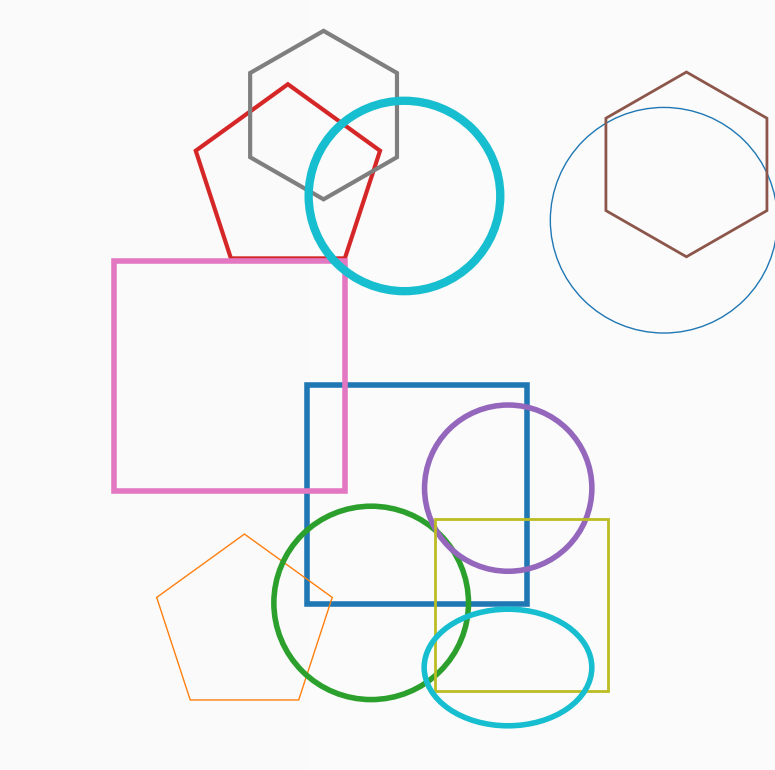[{"shape": "square", "thickness": 2, "radius": 0.71, "center": [0.538, 0.358]}, {"shape": "circle", "thickness": 0.5, "radius": 0.73, "center": [0.857, 0.714]}, {"shape": "pentagon", "thickness": 0.5, "radius": 0.6, "center": [0.315, 0.187]}, {"shape": "circle", "thickness": 2, "radius": 0.63, "center": [0.479, 0.217]}, {"shape": "pentagon", "thickness": 1.5, "radius": 0.63, "center": [0.371, 0.766]}, {"shape": "circle", "thickness": 2, "radius": 0.54, "center": [0.656, 0.366]}, {"shape": "hexagon", "thickness": 1, "radius": 0.6, "center": [0.886, 0.786]}, {"shape": "square", "thickness": 2, "radius": 0.75, "center": [0.296, 0.511]}, {"shape": "hexagon", "thickness": 1.5, "radius": 0.55, "center": [0.417, 0.851]}, {"shape": "square", "thickness": 1, "radius": 0.56, "center": [0.673, 0.214]}, {"shape": "oval", "thickness": 2, "radius": 0.54, "center": [0.655, 0.133]}, {"shape": "circle", "thickness": 3, "radius": 0.62, "center": [0.522, 0.745]}]